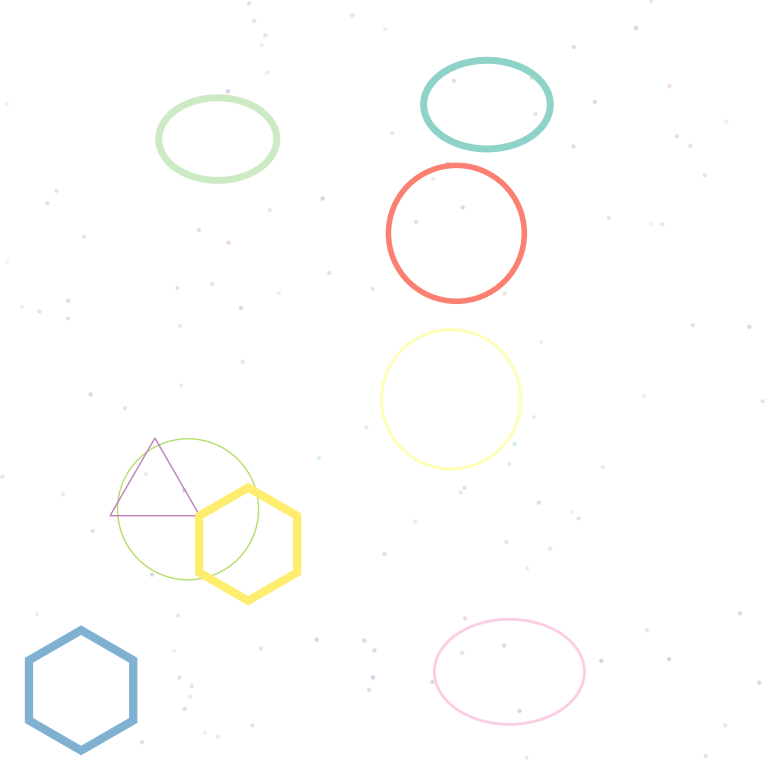[{"shape": "oval", "thickness": 2.5, "radius": 0.41, "center": [0.632, 0.864]}, {"shape": "circle", "thickness": 1, "radius": 0.45, "center": [0.586, 0.481]}, {"shape": "circle", "thickness": 2, "radius": 0.44, "center": [0.593, 0.697]}, {"shape": "hexagon", "thickness": 3, "radius": 0.39, "center": [0.105, 0.103]}, {"shape": "circle", "thickness": 0.5, "radius": 0.46, "center": [0.244, 0.339]}, {"shape": "oval", "thickness": 1, "radius": 0.49, "center": [0.662, 0.128]}, {"shape": "triangle", "thickness": 0.5, "radius": 0.34, "center": [0.201, 0.364]}, {"shape": "oval", "thickness": 2.5, "radius": 0.38, "center": [0.283, 0.819]}, {"shape": "hexagon", "thickness": 3, "radius": 0.37, "center": [0.322, 0.293]}]